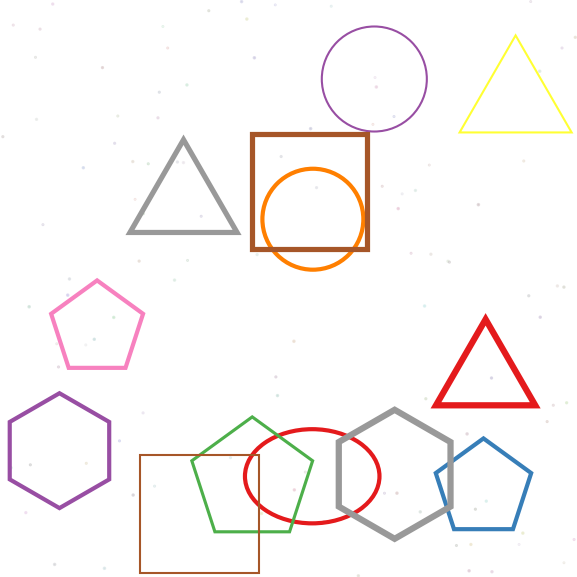[{"shape": "triangle", "thickness": 3, "radius": 0.5, "center": [0.841, 0.347]}, {"shape": "oval", "thickness": 2, "radius": 0.58, "center": [0.541, 0.174]}, {"shape": "pentagon", "thickness": 2, "radius": 0.43, "center": [0.837, 0.153]}, {"shape": "pentagon", "thickness": 1.5, "radius": 0.55, "center": [0.437, 0.167]}, {"shape": "circle", "thickness": 1, "radius": 0.45, "center": [0.648, 0.862]}, {"shape": "hexagon", "thickness": 2, "radius": 0.5, "center": [0.103, 0.219]}, {"shape": "circle", "thickness": 2, "radius": 0.44, "center": [0.542, 0.62]}, {"shape": "triangle", "thickness": 1, "radius": 0.56, "center": [0.893, 0.826]}, {"shape": "square", "thickness": 2.5, "radius": 0.5, "center": [0.536, 0.667]}, {"shape": "square", "thickness": 1, "radius": 0.51, "center": [0.345, 0.109]}, {"shape": "pentagon", "thickness": 2, "radius": 0.42, "center": [0.168, 0.43]}, {"shape": "hexagon", "thickness": 3, "radius": 0.56, "center": [0.683, 0.178]}, {"shape": "triangle", "thickness": 2.5, "radius": 0.54, "center": [0.318, 0.65]}]